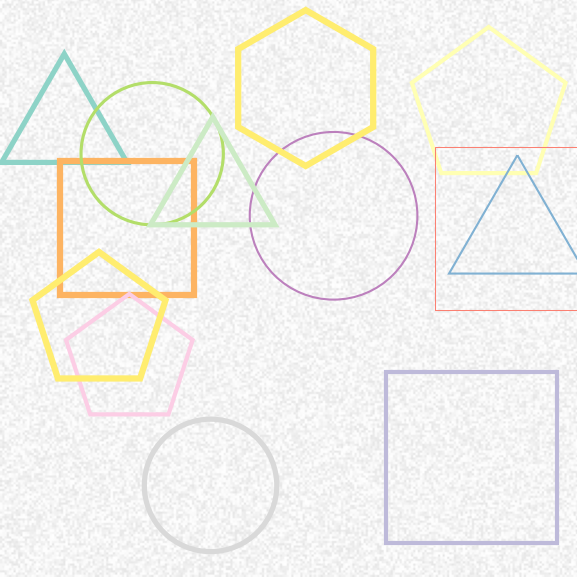[{"shape": "triangle", "thickness": 2.5, "radius": 0.63, "center": [0.111, 0.781]}, {"shape": "pentagon", "thickness": 2, "radius": 0.7, "center": [0.846, 0.813]}, {"shape": "square", "thickness": 2, "radius": 0.74, "center": [0.817, 0.206]}, {"shape": "square", "thickness": 0.5, "radius": 0.71, "center": [0.894, 0.603]}, {"shape": "triangle", "thickness": 1, "radius": 0.68, "center": [0.896, 0.594]}, {"shape": "square", "thickness": 3, "radius": 0.58, "center": [0.22, 0.604]}, {"shape": "circle", "thickness": 1.5, "radius": 0.62, "center": [0.264, 0.733]}, {"shape": "pentagon", "thickness": 2, "radius": 0.58, "center": [0.224, 0.375]}, {"shape": "circle", "thickness": 2.5, "radius": 0.57, "center": [0.365, 0.159]}, {"shape": "circle", "thickness": 1, "radius": 0.73, "center": [0.578, 0.625]}, {"shape": "triangle", "thickness": 2.5, "radius": 0.62, "center": [0.368, 0.672]}, {"shape": "hexagon", "thickness": 3, "radius": 0.67, "center": [0.529, 0.847]}, {"shape": "pentagon", "thickness": 3, "radius": 0.61, "center": [0.171, 0.442]}]